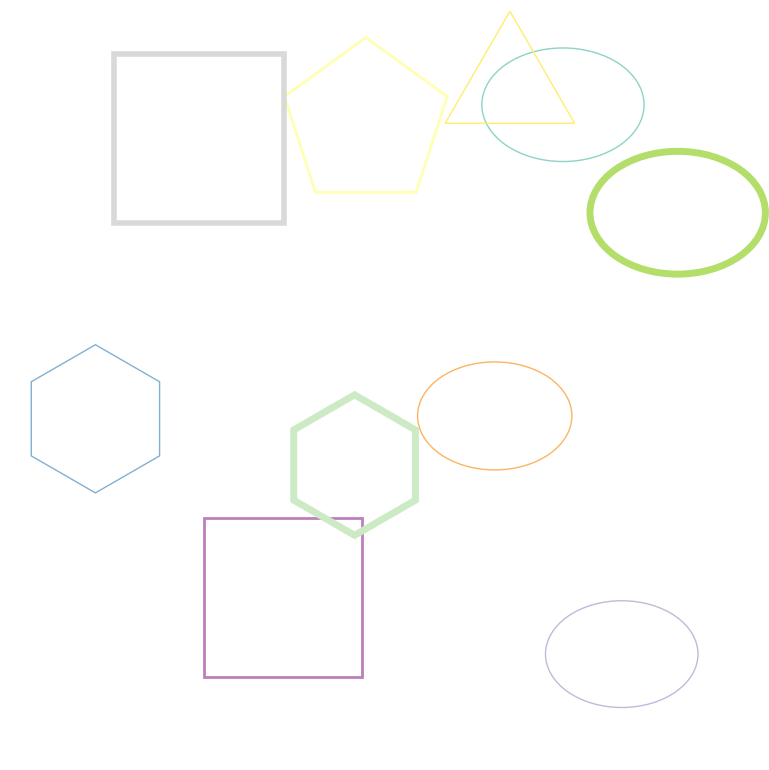[{"shape": "oval", "thickness": 0.5, "radius": 0.53, "center": [0.731, 0.864]}, {"shape": "pentagon", "thickness": 1, "radius": 0.56, "center": [0.475, 0.84]}, {"shape": "oval", "thickness": 0.5, "radius": 0.5, "center": [0.807, 0.15]}, {"shape": "hexagon", "thickness": 0.5, "radius": 0.48, "center": [0.124, 0.456]}, {"shape": "oval", "thickness": 0.5, "radius": 0.5, "center": [0.643, 0.46]}, {"shape": "oval", "thickness": 2.5, "radius": 0.57, "center": [0.88, 0.724]}, {"shape": "square", "thickness": 2, "radius": 0.55, "center": [0.258, 0.82]}, {"shape": "square", "thickness": 1, "radius": 0.51, "center": [0.367, 0.224]}, {"shape": "hexagon", "thickness": 2.5, "radius": 0.46, "center": [0.46, 0.396]}, {"shape": "triangle", "thickness": 0.5, "radius": 0.48, "center": [0.662, 0.888]}]